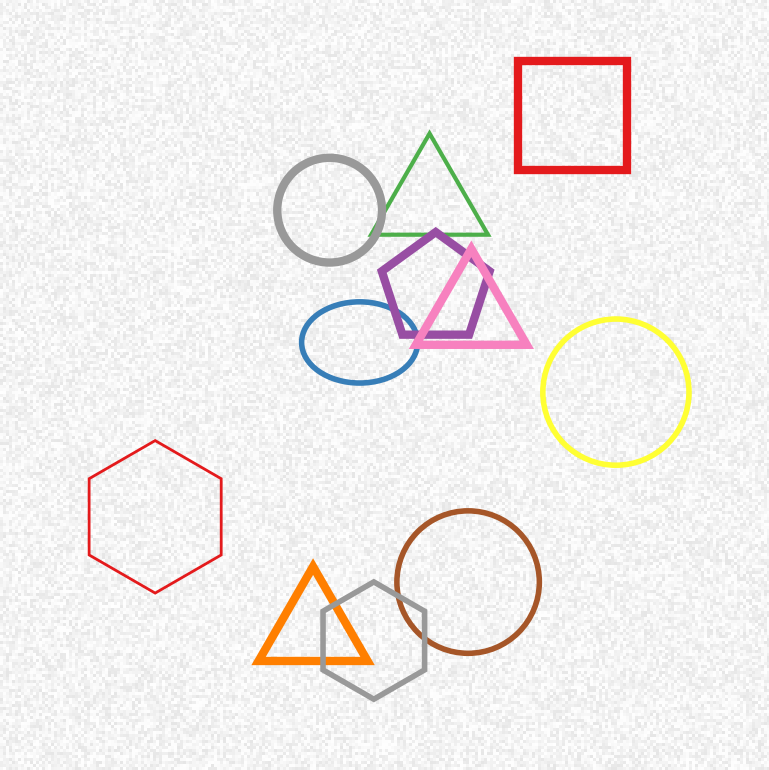[{"shape": "square", "thickness": 3, "radius": 0.35, "center": [0.744, 0.85]}, {"shape": "hexagon", "thickness": 1, "radius": 0.5, "center": [0.202, 0.329]}, {"shape": "oval", "thickness": 2, "radius": 0.38, "center": [0.467, 0.555]}, {"shape": "triangle", "thickness": 1.5, "radius": 0.44, "center": [0.558, 0.739]}, {"shape": "pentagon", "thickness": 3, "radius": 0.37, "center": [0.566, 0.625]}, {"shape": "triangle", "thickness": 3, "radius": 0.41, "center": [0.407, 0.182]}, {"shape": "circle", "thickness": 2, "radius": 0.47, "center": [0.8, 0.491]}, {"shape": "circle", "thickness": 2, "radius": 0.46, "center": [0.608, 0.244]}, {"shape": "triangle", "thickness": 3, "radius": 0.42, "center": [0.612, 0.594]}, {"shape": "hexagon", "thickness": 2, "radius": 0.38, "center": [0.485, 0.168]}, {"shape": "circle", "thickness": 3, "radius": 0.34, "center": [0.428, 0.727]}]